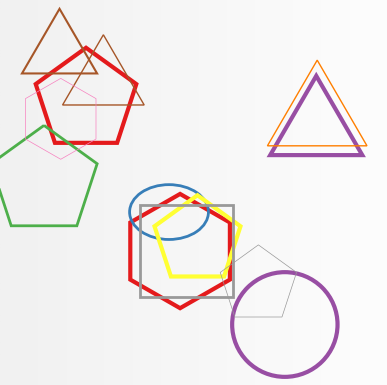[{"shape": "hexagon", "thickness": 3, "radius": 0.74, "center": [0.465, 0.348]}, {"shape": "pentagon", "thickness": 3, "radius": 0.68, "center": [0.222, 0.739]}, {"shape": "oval", "thickness": 2, "radius": 0.51, "center": [0.436, 0.449]}, {"shape": "pentagon", "thickness": 2, "radius": 0.72, "center": [0.114, 0.53]}, {"shape": "triangle", "thickness": 3, "radius": 0.69, "center": [0.816, 0.666]}, {"shape": "circle", "thickness": 3, "radius": 0.68, "center": [0.735, 0.157]}, {"shape": "triangle", "thickness": 1, "radius": 0.74, "center": [0.819, 0.695]}, {"shape": "pentagon", "thickness": 3, "radius": 0.58, "center": [0.51, 0.376]}, {"shape": "triangle", "thickness": 1, "radius": 0.61, "center": [0.267, 0.788]}, {"shape": "triangle", "thickness": 1.5, "radius": 0.56, "center": [0.154, 0.865]}, {"shape": "hexagon", "thickness": 0.5, "radius": 0.53, "center": [0.157, 0.691]}, {"shape": "square", "thickness": 2, "radius": 0.6, "center": [0.481, 0.348]}, {"shape": "pentagon", "thickness": 0.5, "radius": 0.52, "center": [0.667, 0.26]}]